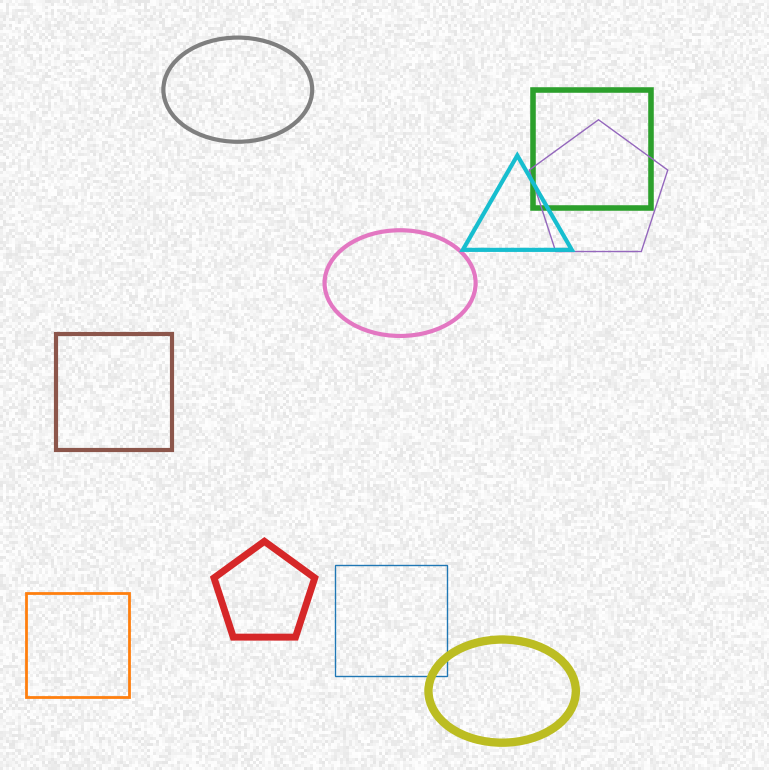[{"shape": "square", "thickness": 0.5, "radius": 0.36, "center": [0.508, 0.194]}, {"shape": "square", "thickness": 1, "radius": 0.34, "center": [0.101, 0.162]}, {"shape": "square", "thickness": 2, "radius": 0.38, "center": [0.769, 0.807]}, {"shape": "pentagon", "thickness": 2.5, "radius": 0.34, "center": [0.343, 0.228]}, {"shape": "pentagon", "thickness": 0.5, "radius": 0.47, "center": [0.777, 0.75]}, {"shape": "square", "thickness": 1.5, "radius": 0.38, "center": [0.148, 0.491]}, {"shape": "oval", "thickness": 1.5, "radius": 0.49, "center": [0.52, 0.632]}, {"shape": "oval", "thickness": 1.5, "radius": 0.48, "center": [0.309, 0.884]}, {"shape": "oval", "thickness": 3, "radius": 0.48, "center": [0.652, 0.102]}, {"shape": "triangle", "thickness": 1.5, "radius": 0.41, "center": [0.672, 0.716]}]